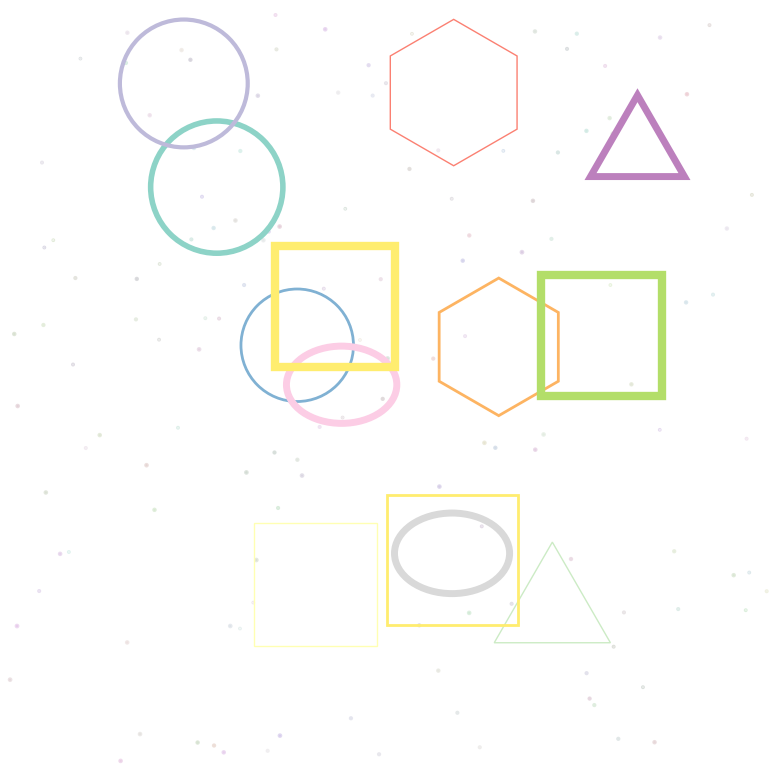[{"shape": "circle", "thickness": 2, "radius": 0.43, "center": [0.282, 0.757]}, {"shape": "square", "thickness": 0.5, "radius": 0.4, "center": [0.409, 0.241]}, {"shape": "circle", "thickness": 1.5, "radius": 0.42, "center": [0.239, 0.892]}, {"shape": "hexagon", "thickness": 0.5, "radius": 0.48, "center": [0.589, 0.88]}, {"shape": "circle", "thickness": 1, "radius": 0.37, "center": [0.386, 0.552]}, {"shape": "hexagon", "thickness": 1, "radius": 0.45, "center": [0.648, 0.55]}, {"shape": "square", "thickness": 3, "radius": 0.39, "center": [0.781, 0.565]}, {"shape": "oval", "thickness": 2.5, "radius": 0.36, "center": [0.444, 0.5]}, {"shape": "oval", "thickness": 2.5, "radius": 0.37, "center": [0.587, 0.281]}, {"shape": "triangle", "thickness": 2.5, "radius": 0.35, "center": [0.828, 0.806]}, {"shape": "triangle", "thickness": 0.5, "radius": 0.44, "center": [0.717, 0.209]}, {"shape": "square", "thickness": 1, "radius": 0.42, "center": [0.588, 0.273]}, {"shape": "square", "thickness": 3, "radius": 0.39, "center": [0.435, 0.602]}]